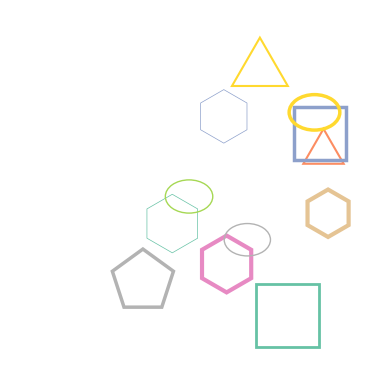[{"shape": "hexagon", "thickness": 0.5, "radius": 0.38, "center": [0.448, 0.419]}, {"shape": "square", "thickness": 2, "radius": 0.41, "center": [0.747, 0.181]}, {"shape": "triangle", "thickness": 1.5, "radius": 0.3, "center": [0.84, 0.605]}, {"shape": "hexagon", "thickness": 0.5, "radius": 0.35, "center": [0.581, 0.698]}, {"shape": "square", "thickness": 2.5, "radius": 0.34, "center": [0.831, 0.653]}, {"shape": "hexagon", "thickness": 3, "radius": 0.37, "center": [0.589, 0.314]}, {"shape": "oval", "thickness": 1, "radius": 0.31, "center": [0.491, 0.49]}, {"shape": "triangle", "thickness": 1.5, "radius": 0.42, "center": [0.675, 0.819]}, {"shape": "oval", "thickness": 2.5, "radius": 0.33, "center": [0.817, 0.708]}, {"shape": "hexagon", "thickness": 3, "radius": 0.31, "center": [0.852, 0.446]}, {"shape": "pentagon", "thickness": 2.5, "radius": 0.42, "center": [0.371, 0.27]}, {"shape": "oval", "thickness": 1, "radius": 0.3, "center": [0.642, 0.377]}]